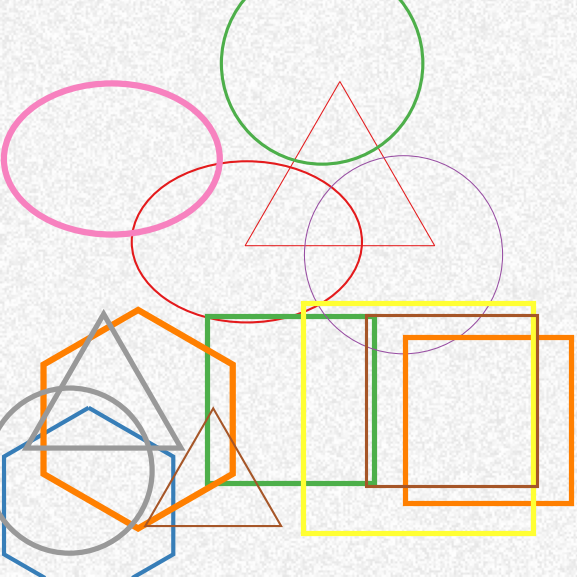[{"shape": "oval", "thickness": 1, "radius": 1.0, "center": [0.427, 0.58]}, {"shape": "triangle", "thickness": 0.5, "radius": 0.95, "center": [0.589, 0.668]}, {"shape": "hexagon", "thickness": 2, "radius": 0.85, "center": [0.154, 0.124]}, {"shape": "square", "thickness": 2.5, "radius": 0.72, "center": [0.503, 0.308]}, {"shape": "circle", "thickness": 1.5, "radius": 0.87, "center": [0.558, 0.889]}, {"shape": "circle", "thickness": 0.5, "radius": 0.86, "center": [0.699, 0.558]}, {"shape": "square", "thickness": 2.5, "radius": 0.72, "center": [0.845, 0.272]}, {"shape": "hexagon", "thickness": 3, "radius": 0.95, "center": [0.239, 0.273]}, {"shape": "square", "thickness": 2.5, "radius": 1.0, "center": [0.723, 0.275]}, {"shape": "square", "thickness": 1.5, "radius": 0.74, "center": [0.782, 0.306]}, {"shape": "triangle", "thickness": 1, "radius": 0.68, "center": [0.369, 0.156]}, {"shape": "oval", "thickness": 3, "radius": 0.93, "center": [0.194, 0.724]}, {"shape": "circle", "thickness": 2.5, "radius": 0.71, "center": [0.12, 0.184]}, {"shape": "triangle", "thickness": 2.5, "radius": 0.77, "center": [0.18, 0.301]}]